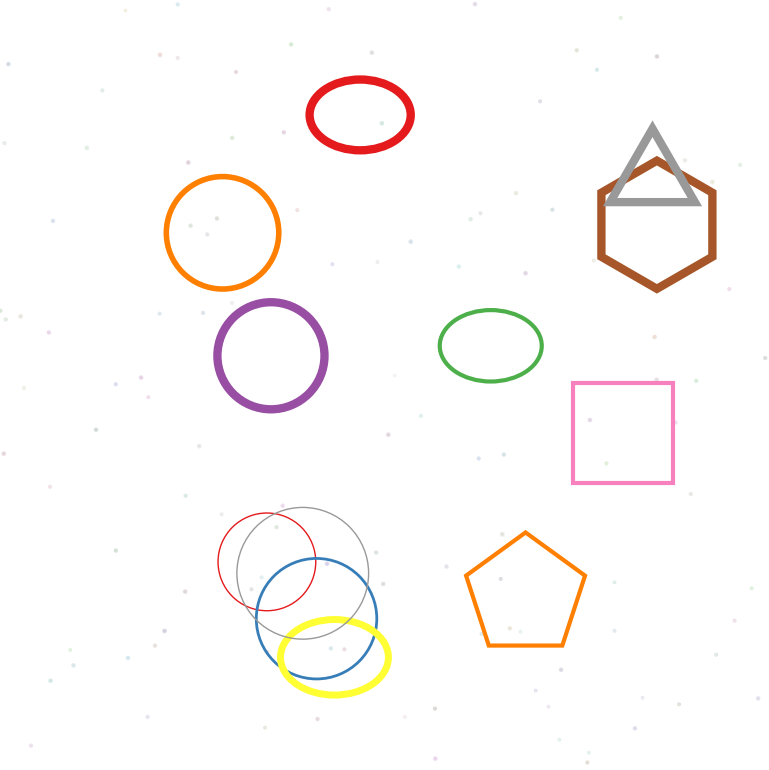[{"shape": "oval", "thickness": 3, "radius": 0.33, "center": [0.468, 0.851]}, {"shape": "circle", "thickness": 0.5, "radius": 0.32, "center": [0.347, 0.27]}, {"shape": "circle", "thickness": 1, "radius": 0.39, "center": [0.411, 0.197]}, {"shape": "oval", "thickness": 1.5, "radius": 0.33, "center": [0.637, 0.551]}, {"shape": "circle", "thickness": 3, "radius": 0.35, "center": [0.352, 0.538]}, {"shape": "circle", "thickness": 2, "radius": 0.37, "center": [0.289, 0.698]}, {"shape": "pentagon", "thickness": 1.5, "radius": 0.41, "center": [0.683, 0.227]}, {"shape": "oval", "thickness": 2.5, "radius": 0.35, "center": [0.434, 0.146]}, {"shape": "hexagon", "thickness": 3, "radius": 0.42, "center": [0.853, 0.708]}, {"shape": "square", "thickness": 1.5, "radius": 0.33, "center": [0.809, 0.437]}, {"shape": "triangle", "thickness": 3, "radius": 0.32, "center": [0.847, 0.769]}, {"shape": "circle", "thickness": 0.5, "radius": 0.43, "center": [0.393, 0.255]}]